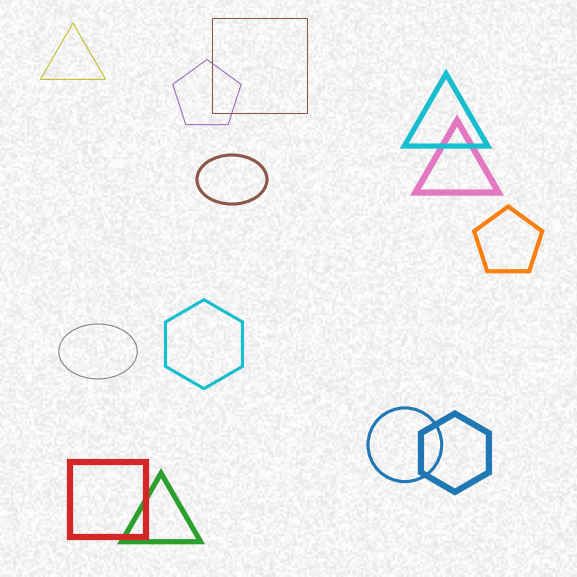[{"shape": "hexagon", "thickness": 3, "radius": 0.34, "center": [0.788, 0.215]}, {"shape": "circle", "thickness": 1.5, "radius": 0.32, "center": [0.701, 0.229]}, {"shape": "pentagon", "thickness": 2, "radius": 0.31, "center": [0.88, 0.58]}, {"shape": "triangle", "thickness": 2.5, "radius": 0.4, "center": [0.279, 0.101]}, {"shape": "square", "thickness": 3, "radius": 0.33, "center": [0.187, 0.135]}, {"shape": "pentagon", "thickness": 0.5, "radius": 0.31, "center": [0.358, 0.834]}, {"shape": "oval", "thickness": 1.5, "radius": 0.3, "center": [0.402, 0.688]}, {"shape": "square", "thickness": 0.5, "radius": 0.41, "center": [0.449, 0.885]}, {"shape": "triangle", "thickness": 3, "radius": 0.42, "center": [0.791, 0.707]}, {"shape": "oval", "thickness": 0.5, "radius": 0.34, "center": [0.17, 0.391]}, {"shape": "triangle", "thickness": 0.5, "radius": 0.33, "center": [0.126, 0.894]}, {"shape": "triangle", "thickness": 2.5, "radius": 0.42, "center": [0.772, 0.788]}, {"shape": "hexagon", "thickness": 1.5, "radius": 0.38, "center": [0.353, 0.403]}]